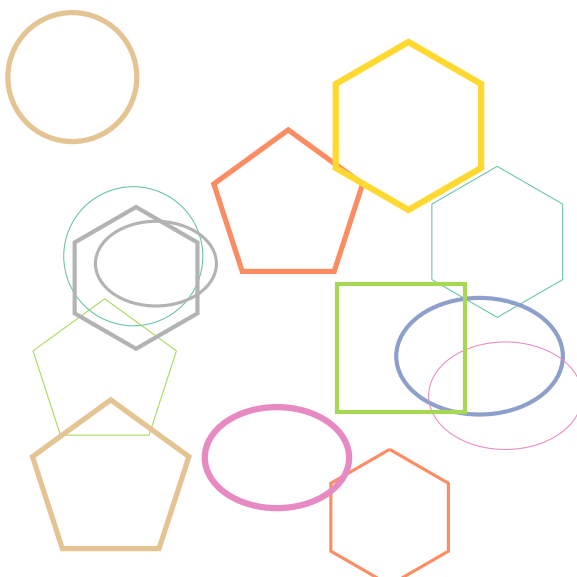[{"shape": "hexagon", "thickness": 0.5, "radius": 0.65, "center": [0.861, 0.58]}, {"shape": "circle", "thickness": 0.5, "radius": 0.6, "center": [0.231, 0.555]}, {"shape": "hexagon", "thickness": 1.5, "radius": 0.59, "center": [0.675, 0.104]}, {"shape": "pentagon", "thickness": 2.5, "radius": 0.68, "center": [0.499, 0.639]}, {"shape": "oval", "thickness": 2, "radius": 0.72, "center": [0.83, 0.382]}, {"shape": "oval", "thickness": 3, "radius": 0.62, "center": [0.48, 0.207]}, {"shape": "oval", "thickness": 0.5, "radius": 0.66, "center": [0.875, 0.314]}, {"shape": "pentagon", "thickness": 0.5, "radius": 0.65, "center": [0.181, 0.351]}, {"shape": "square", "thickness": 2, "radius": 0.55, "center": [0.695, 0.397]}, {"shape": "hexagon", "thickness": 3, "radius": 0.73, "center": [0.707, 0.781]}, {"shape": "pentagon", "thickness": 2.5, "radius": 0.71, "center": [0.192, 0.164]}, {"shape": "circle", "thickness": 2.5, "radius": 0.56, "center": [0.125, 0.866]}, {"shape": "oval", "thickness": 1.5, "radius": 0.52, "center": [0.27, 0.543]}, {"shape": "hexagon", "thickness": 2, "radius": 0.61, "center": [0.236, 0.518]}]